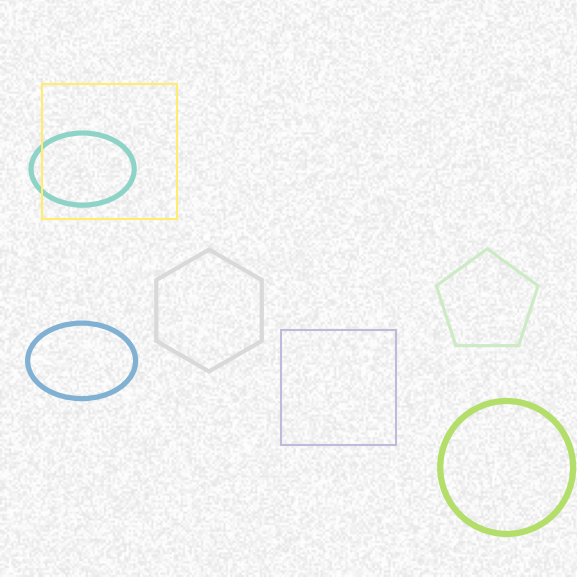[{"shape": "oval", "thickness": 2.5, "radius": 0.45, "center": [0.143, 0.706]}, {"shape": "square", "thickness": 1, "radius": 0.5, "center": [0.586, 0.328]}, {"shape": "oval", "thickness": 2.5, "radius": 0.47, "center": [0.141, 0.374]}, {"shape": "circle", "thickness": 3, "radius": 0.58, "center": [0.877, 0.19]}, {"shape": "hexagon", "thickness": 2, "radius": 0.53, "center": [0.362, 0.461]}, {"shape": "pentagon", "thickness": 1.5, "radius": 0.46, "center": [0.844, 0.476]}, {"shape": "square", "thickness": 1, "radius": 0.58, "center": [0.19, 0.737]}]